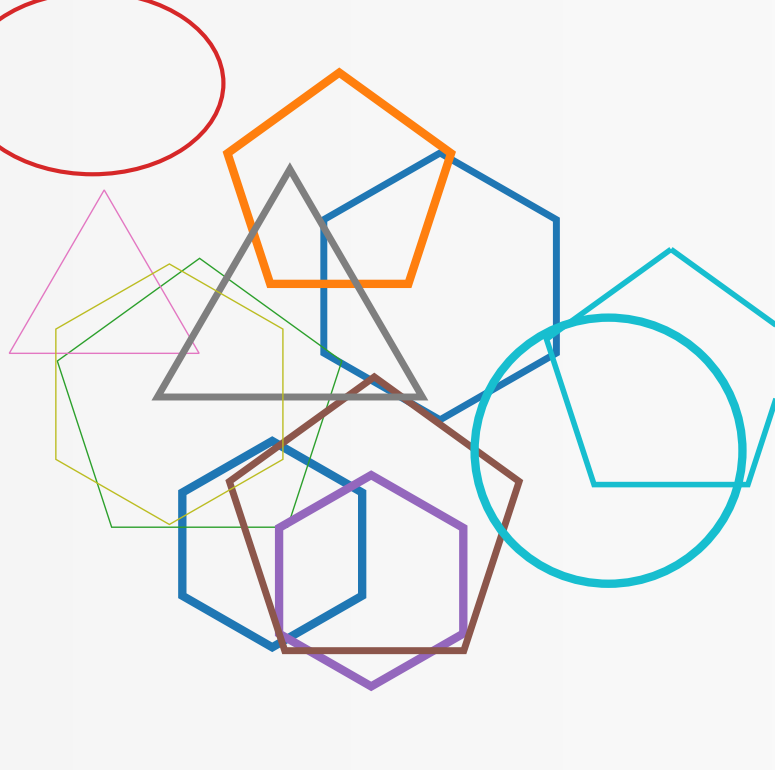[{"shape": "hexagon", "thickness": 2.5, "radius": 0.87, "center": [0.568, 0.628]}, {"shape": "hexagon", "thickness": 3, "radius": 0.67, "center": [0.351, 0.293]}, {"shape": "pentagon", "thickness": 3, "radius": 0.76, "center": [0.438, 0.754]}, {"shape": "pentagon", "thickness": 0.5, "radius": 0.97, "center": [0.258, 0.471]}, {"shape": "oval", "thickness": 1.5, "radius": 0.84, "center": [0.119, 0.892]}, {"shape": "hexagon", "thickness": 3, "radius": 0.69, "center": [0.479, 0.246]}, {"shape": "pentagon", "thickness": 2.5, "radius": 0.98, "center": [0.483, 0.314]}, {"shape": "triangle", "thickness": 0.5, "radius": 0.71, "center": [0.134, 0.612]}, {"shape": "triangle", "thickness": 2.5, "radius": 0.99, "center": [0.374, 0.583]}, {"shape": "hexagon", "thickness": 0.5, "radius": 0.85, "center": [0.219, 0.488]}, {"shape": "pentagon", "thickness": 2, "radius": 0.84, "center": [0.866, 0.507]}, {"shape": "circle", "thickness": 3, "radius": 0.86, "center": [0.785, 0.415]}]